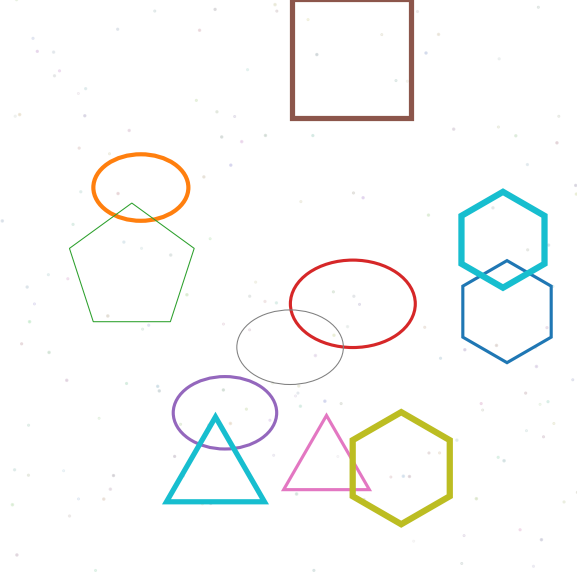[{"shape": "hexagon", "thickness": 1.5, "radius": 0.44, "center": [0.878, 0.459]}, {"shape": "oval", "thickness": 2, "radius": 0.41, "center": [0.244, 0.674]}, {"shape": "pentagon", "thickness": 0.5, "radius": 0.57, "center": [0.228, 0.534]}, {"shape": "oval", "thickness": 1.5, "radius": 0.54, "center": [0.611, 0.473]}, {"shape": "oval", "thickness": 1.5, "radius": 0.45, "center": [0.39, 0.284]}, {"shape": "square", "thickness": 2.5, "radius": 0.51, "center": [0.608, 0.898]}, {"shape": "triangle", "thickness": 1.5, "radius": 0.43, "center": [0.565, 0.194]}, {"shape": "oval", "thickness": 0.5, "radius": 0.46, "center": [0.502, 0.398]}, {"shape": "hexagon", "thickness": 3, "radius": 0.49, "center": [0.695, 0.188]}, {"shape": "triangle", "thickness": 2.5, "radius": 0.49, "center": [0.373, 0.179]}, {"shape": "hexagon", "thickness": 3, "radius": 0.42, "center": [0.871, 0.584]}]